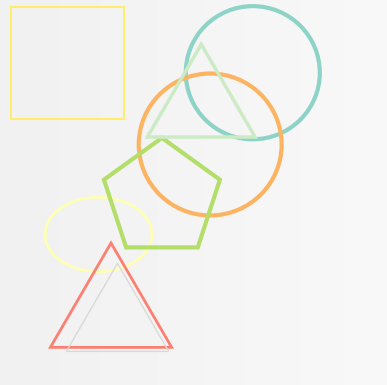[{"shape": "circle", "thickness": 3, "radius": 0.86, "center": [0.652, 0.811]}, {"shape": "oval", "thickness": 2, "radius": 0.69, "center": [0.254, 0.391]}, {"shape": "triangle", "thickness": 2, "radius": 0.9, "center": [0.286, 0.188]}, {"shape": "circle", "thickness": 3, "radius": 0.92, "center": [0.542, 0.625]}, {"shape": "pentagon", "thickness": 3, "radius": 0.79, "center": [0.418, 0.485]}, {"shape": "triangle", "thickness": 1, "radius": 0.76, "center": [0.303, 0.164]}, {"shape": "triangle", "thickness": 2.5, "radius": 0.8, "center": [0.519, 0.724]}, {"shape": "square", "thickness": 1.5, "radius": 0.73, "center": [0.175, 0.836]}]